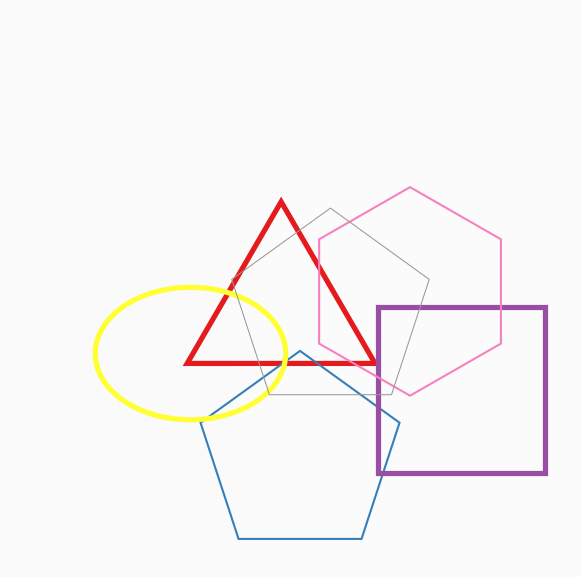[{"shape": "triangle", "thickness": 2.5, "radius": 0.93, "center": [0.484, 0.463]}, {"shape": "pentagon", "thickness": 1, "radius": 0.9, "center": [0.516, 0.212]}, {"shape": "square", "thickness": 2.5, "radius": 0.72, "center": [0.794, 0.324]}, {"shape": "oval", "thickness": 2.5, "radius": 0.82, "center": [0.328, 0.387]}, {"shape": "hexagon", "thickness": 1, "radius": 0.9, "center": [0.705, 0.494]}, {"shape": "pentagon", "thickness": 0.5, "radius": 0.89, "center": [0.569, 0.46]}]